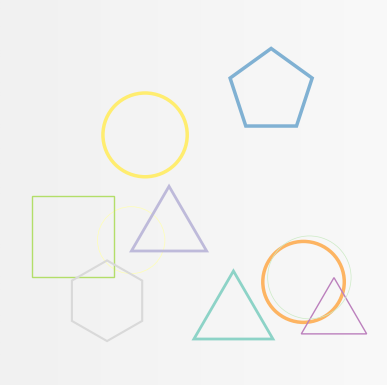[{"shape": "triangle", "thickness": 2, "radius": 0.59, "center": [0.602, 0.178]}, {"shape": "circle", "thickness": 0.5, "radius": 0.43, "center": [0.339, 0.376]}, {"shape": "triangle", "thickness": 2, "radius": 0.56, "center": [0.436, 0.404]}, {"shape": "pentagon", "thickness": 2.5, "radius": 0.56, "center": [0.7, 0.763]}, {"shape": "circle", "thickness": 2.5, "radius": 0.53, "center": [0.783, 0.268]}, {"shape": "square", "thickness": 1, "radius": 0.53, "center": [0.188, 0.385]}, {"shape": "hexagon", "thickness": 1.5, "radius": 0.52, "center": [0.276, 0.219]}, {"shape": "triangle", "thickness": 1, "radius": 0.49, "center": [0.862, 0.181]}, {"shape": "circle", "thickness": 0.5, "radius": 0.54, "center": [0.798, 0.28]}, {"shape": "circle", "thickness": 2.5, "radius": 0.54, "center": [0.374, 0.65]}]